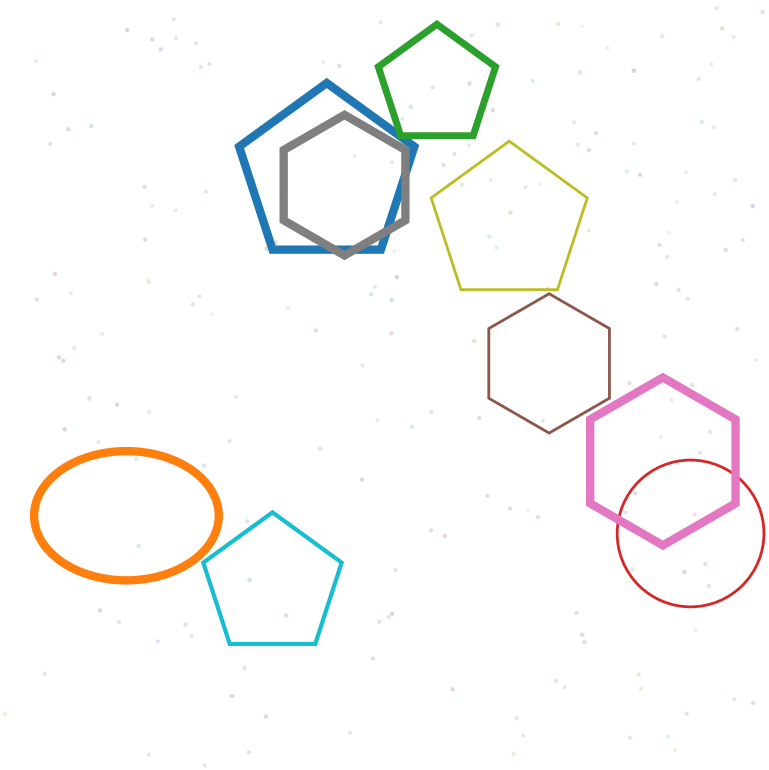[{"shape": "pentagon", "thickness": 3, "radius": 0.6, "center": [0.424, 0.773]}, {"shape": "oval", "thickness": 3, "radius": 0.6, "center": [0.164, 0.33]}, {"shape": "pentagon", "thickness": 2.5, "radius": 0.4, "center": [0.567, 0.888]}, {"shape": "circle", "thickness": 1, "radius": 0.48, "center": [0.897, 0.307]}, {"shape": "hexagon", "thickness": 1, "radius": 0.45, "center": [0.713, 0.528]}, {"shape": "hexagon", "thickness": 3, "radius": 0.55, "center": [0.861, 0.401]}, {"shape": "hexagon", "thickness": 3, "radius": 0.46, "center": [0.447, 0.76]}, {"shape": "pentagon", "thickness": 1, "radius": 0.53, "center": [0.661, 0.71]}, {"shape": "pentagon", "thickness": 1.5, "radius": 0.47, "center": [0.354, 0.24]}]